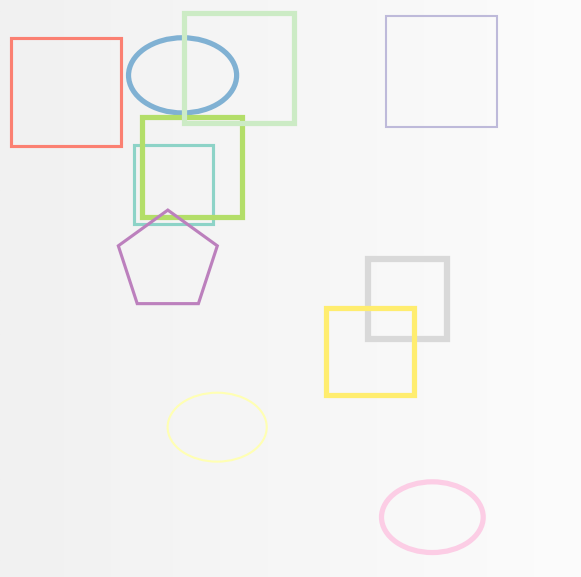[{"shape": "square", "thickness": 1.5, "radius": 0.34, "center": [0.298, 0.68]}, {"shape": "oval", "thickness": 1, "radius": 0.43, "center": [0.374, 0.259]}, {"shape": "square", "thickness": 1, "radius": 0.48, "center": [0.76, 0.875]}, {"shape": "square", "thickness": 1.5, "radius": 0.47, "center": [0.113, 0.84]}, {"shape": "oval", "thickness": 2.5, "radius": 0.46, "center": [0.314, 0.869]}, {"shape": "square", "thickness": 2.5, "radius": 0.43, "center": [0.33, 0.71]}, {"shape": "oval", "thickness": 2.5, "radius": 0.44, "center": [0.744, 0.104]}, {"shape": "square", "thickness": 3, "radius": 0.34, "center": [0.701, 0.481]}, {"shape": "pentagon", "thickness": 1.5, "radius": 0.45, "center": [0.289, 0.546]}, {"shape": "square", "thickness": 2.5, "radius": 0.47, "center": [0.411, 0.881]}, {"shape": "square", "thickness": 2.5, "radius": 0.38, "center": [0.637, 0.391]}]